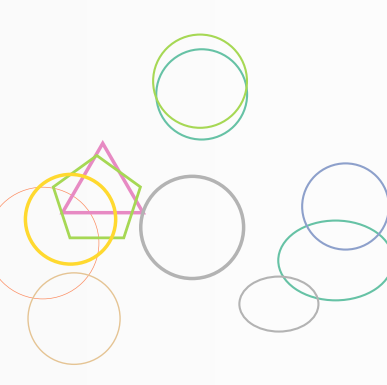[{"shape": "oval", "thickness": 1.5, "radius": 0.74, "center": [0.866, 0.323]}, {"shape": "circle", "thickness": 1.5, "radius": 0.59, "center": [0.52, 0.755]}, {"shape": "circle", "thickness": 0.5, "radius": 0.73, "center": [0.11, 0.369]}, {"shape": "circle", "thickness": 1.5, "radius": 0.56, "center": [0.892, 0.464]}, {"shape": "triangle", "thickness": 2.5, "radius": 0.6, "center": [0.265, 0.508]}, {"shape": "circle", "thickness": 1.5, "radius": 0.61, "center": [0.516, 0.789]}, {"shape": "pentagon", "thickness": 2, "radius": 0.59, "center": [0.25, 0.478]}, {"shape": "circle", "thickness": 2.5, "radius": 0.58, "center": [0.182, 0.431]}, {"shape": "circle", "thickness": 1, "radius": 0.59, "center": [0.191, 0.172]}, {"shape": "circle", "thickness": 2.5, "radius": 0.66, "center": [0.496, 0.409]}, {"shape": "oval", "thickness": 1.5, "radius": 0.51, "center": [0.72, 0.21]}]